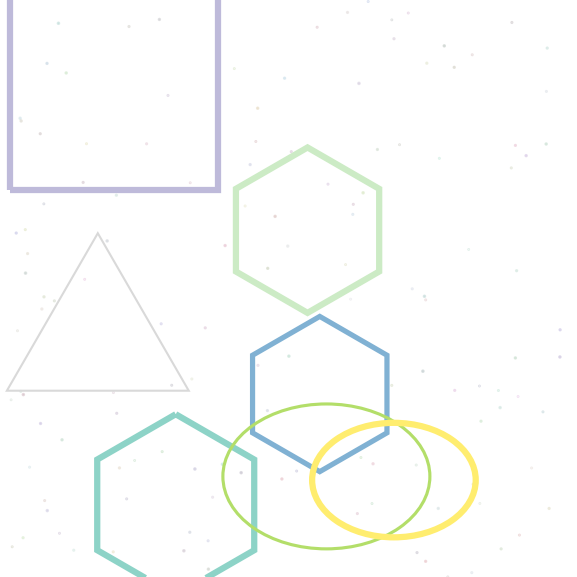[{"shape": "hexagon", "thickness": 3, "radius": 0.78, "center": [0.304, 0.125]}, {"shape": "square", "thickness": 3, "radius": 0.9, "center": [0.198, 0.85]}, {"shape": "hexagon", "thickness": 2.5, "radius": 0.67, "center": [0.554, 0.317]}, {"shape": "oval", "thickness": 1.5, "radius": 0.9, "center": [0.565, 0.174]}, {"shape": "triangle", "thickness": 1, "radius": 0.91, "center": [0.169, 0.413]}, {"shape": "hexagon", "thickness": 3, "radius": 0.72, "center": [0.533, 0.601]}, {"shape": "oval", "thickness": 3, "radius": 0.71, "center": [0.682, 0.168]}]